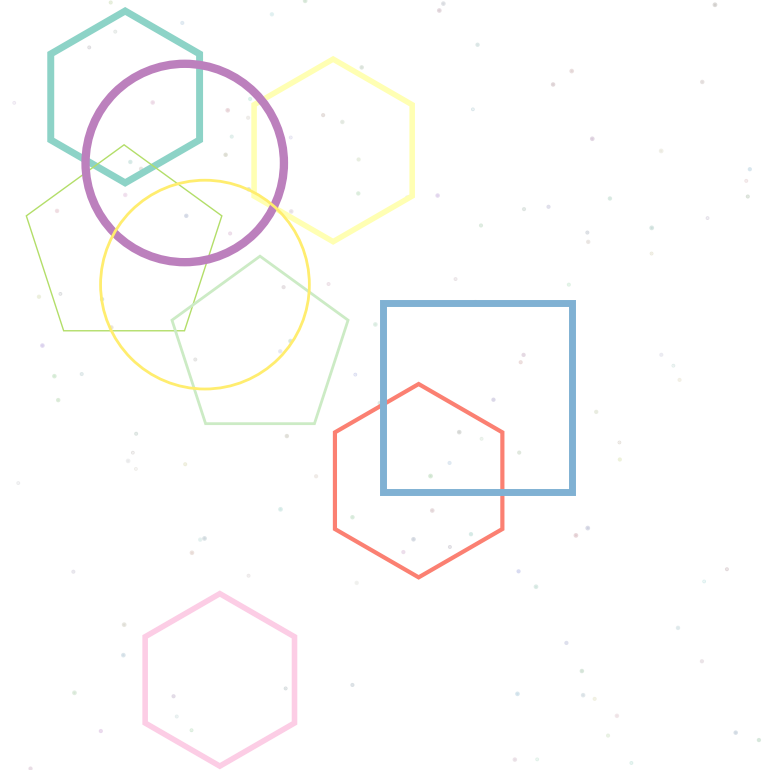[{"shape": "hexagon", "thickness": 2.5, "radius": 0.56, "center": [0.163, 0.874]}, {"shape": "hexagon", "thickness": 2, "radius": 0.59, "center": [0.433, 0.805]}, {"shape": "hexagon", "thickness": 1.5, "radius": 0.63, "center": [0.544, 0.376]}, {"shape": "square", "thickness": 2.5, "radius": 0.61, "center": [0.62, 0.484]}, {"shape": "pentagon", "thickness": 0.5, "radius": 0.67, "center": [0.161, 0.678]}, {"shape": "hexagon", "thickness": 2, "radius": 0.56, "center": [0.285, 0.117]}, {"shape": "circle", "thickness": 3, "radius": 0.64, "center": [0.24, 0.788]}, {"shape": "pentagon", "thickness": 1, "radius": 0.6, "center": [0.338, 0.547]}, {"shape": "circle", "thickness": 1, "radius": 0.68, "center": [0.266, 0.63]}]